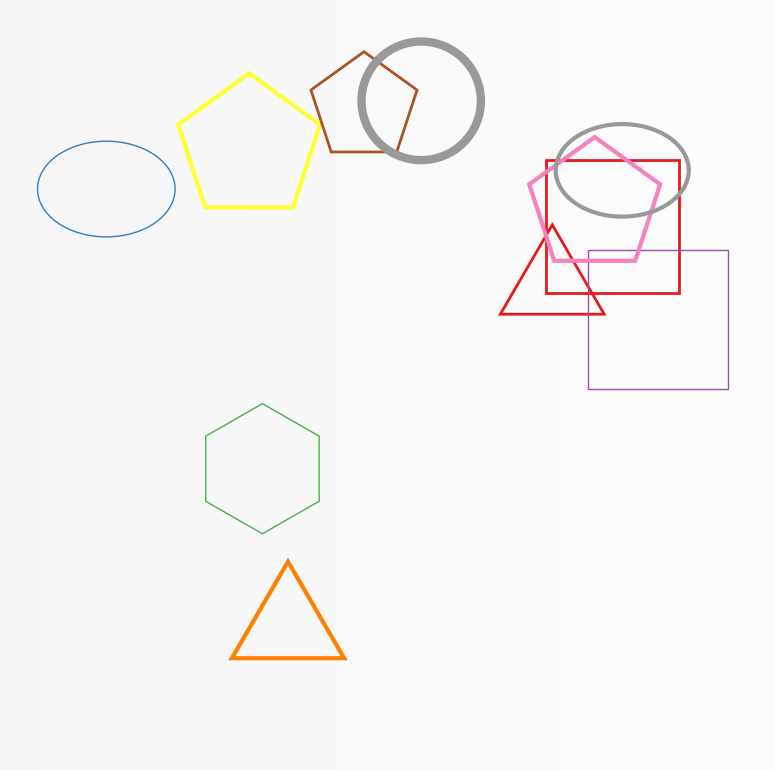[{"shape": "square", "thickness": 1, "radius": 0.43, "center": [0.79, 0.706]}, {"shape": "triangle", "thickness": 1, "radius": 0.39, "center": [0.713, 0.631]}, {"shape": "oval", "thickness": 0.5, "radius": 0.44, "center": [0.137, 0.754]}, {"shape": "hexagon", "thickness": 0.5, "radius": 0.42, "center": [0.339, 0.391]}, {"shape": "square", "thickness": 0.5, "radius": 0.45, "center": [0.849, 0.585]}, {"shape": "triangle", "thickness": 1.5, "radius": 0.42, "center": [0.372, 0.187]}, {"shape": "pentagon", "thickness": 1.5, "radius": 0.48, "center": [0.321, 0.808]}, {"shape": "pentagon", "thickness": 1, "radius": 0.36, "center": [0.47, 0.861]}, {"shape": "pentagon", "thickness": 1.5, "radius": 0.44, "center": [0.767, 0.733]}, {"shape": "circle", "thickness": 3, "radius": 0.39, "center": [0.543, 0.869]}, {"shape": "oval", "thickness": 1.5, "radius": 0.43, "center": [0.803, 0.779]}]